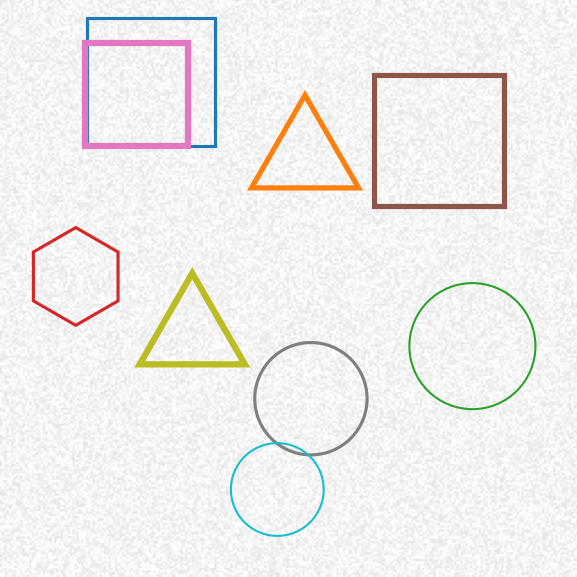[{"shape": "square", "thickness": 1.5, "radius": 0.55, "center": [0.262, 0.857]}, {"shape": "triangle", "thickness": 2.5, "radius": 0.54, "center": [0.528, 0.727]}, {"shape": "circle", "thickness": 1, "radius": 0.55, "center": [0.818, 0.4]}, {"shape": "hexagon", "thickness": 1.5, "radius": 0.42, "center": [0.131, 0.52]}, {"shape": "square", "thickness": 2.5, "radius": 0.56, "center": [0.76, 0.756]}, {"shape": "square", "thickness": 3, "radius": 0.45, "center": [0.237, 0.835]}, {"shape": "circle", "thickness": 1.5, "radius": 0.49, "center": [0.538, 0.309]}, {"shape": "triangle", "thickness": 3, "radius": 0.53, "center": [0.333, 0.421]}, {"shape": "circle", "thickness": 1, "radius": 0.4, "center": [0.48, 0.152]}]